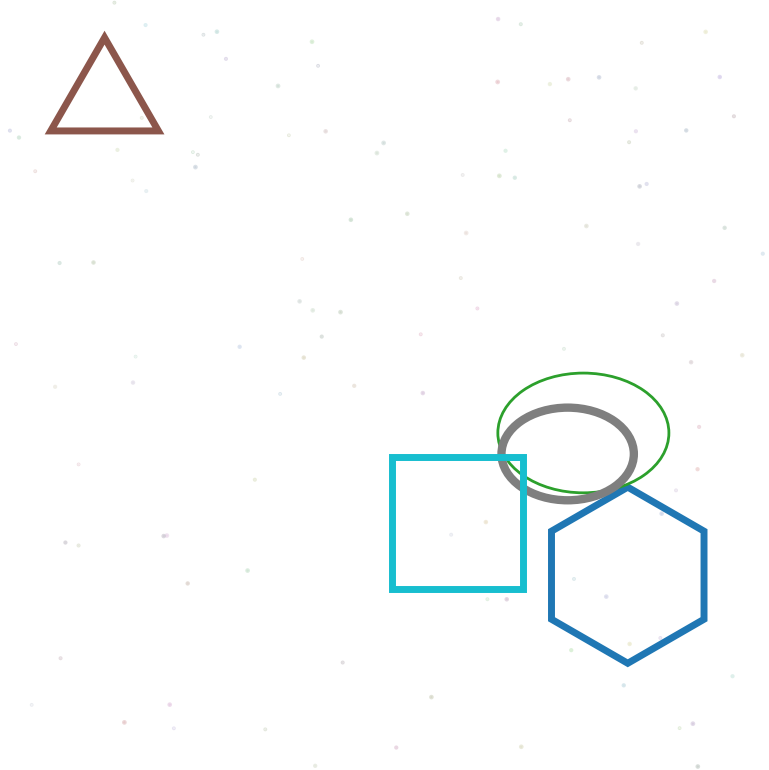[{"shape": "hexagon", "thickness": 2.5, "radius": 0.57, "center": [0.815, 0.253]}, {"shape": "oval", "thickness": 1, "radius": 0.56, "center": [0.758, 0.438]}, {"shape": "triangle", "thickness": 2.5, "radius": 0.4, "center": [0.136, 0.87]}, {"shape": "oval", "thickness": 3, "radius": 0.43, "center": [0.737, 0.41]}, {"shape": "square", "thickness": 2.5, "radius": 0.43, "center": [0.594, 0.321]}]